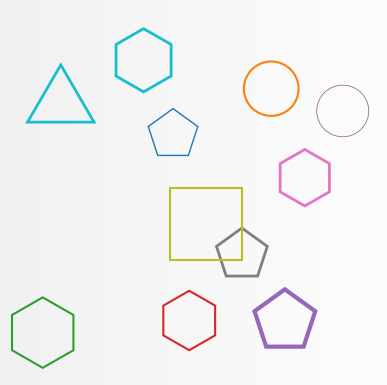[{"shape": "pentagon", "thickness": 1, "radius": 0.34, "center": [0.447, 0.651]}, {"shape": "circle", "thickness": 1.5, "radius": 0.35, "center": [0.7, 0.77]}, {"shape": "hexagon", "thickness": 1.5, "radius": 0.46, "center": [0.11, 0.136]}, {"shape": "hexagon", "thickness": 1.5, "radius": 0.39, "center": [0.488, 0.168]}, {"shape": "pentagon", "thickness": 3, "radius": 0.41, "center": [0.735, 0.166]}, {"shape": "circle", "thickness": 0.5, "radius": 0.34, "center": [0.885, 0.712]}, {"shape": "hexagon", "thickness": 2, "radius": 0.37, "center": [0.787, 0.538]}, {"shape": "pentagon", "thickness": 2, "radius": 0.34, "center": [0.624, 0.339]}, {"shape": "square", "thickness": 1.5, "radius": 0.47, "center": [0.531, 0.418]}, {"shape": "triangle", "thickness": 2, "radius": 0.5, "center": [0.157, 0.732]}, {"shape": "hexagon", "thickness": 2, "radius": 0.41, "center": [0.371, 0.843]}]